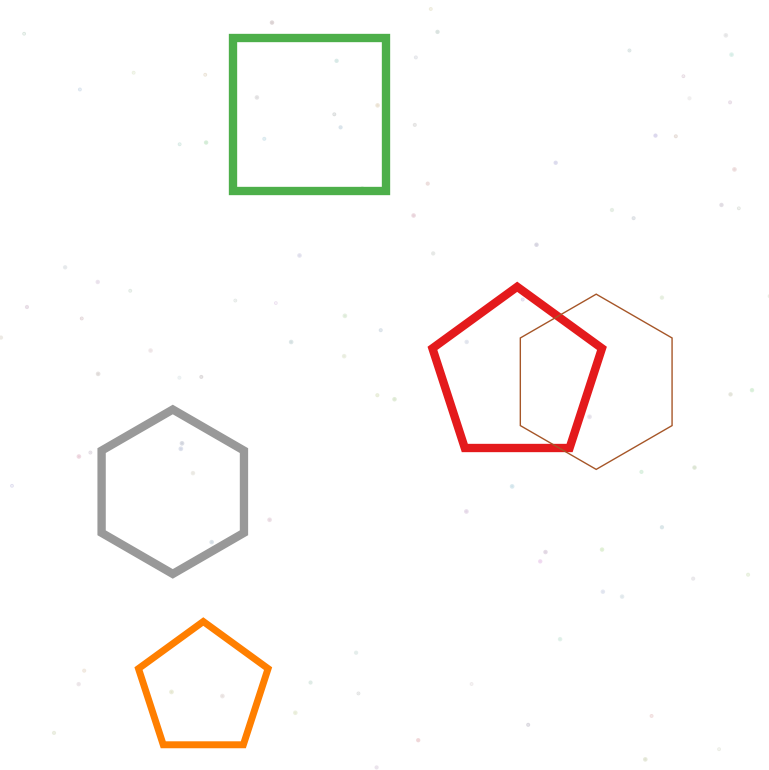[{"shape": "pentagon", "thickness": 3, "radius": 0.58, "center": [0.672, 0.512]}, {"shape": "square", "thickness": 3, "radius": 0.5, "center": [0.402, 0.851]}, {"shape": "pentagon", "thickness": 2.5, "radius": 0.44, "center": [0.264, 0.104]}, {"shape": "hexagon", "thickness": 0.5, "radius": 0.57, "center": [0.774, 0.504]}, {"shape": "hexagon", "thickness": 3, "radius": 0.53, "center": [0.224, 0.361]}]